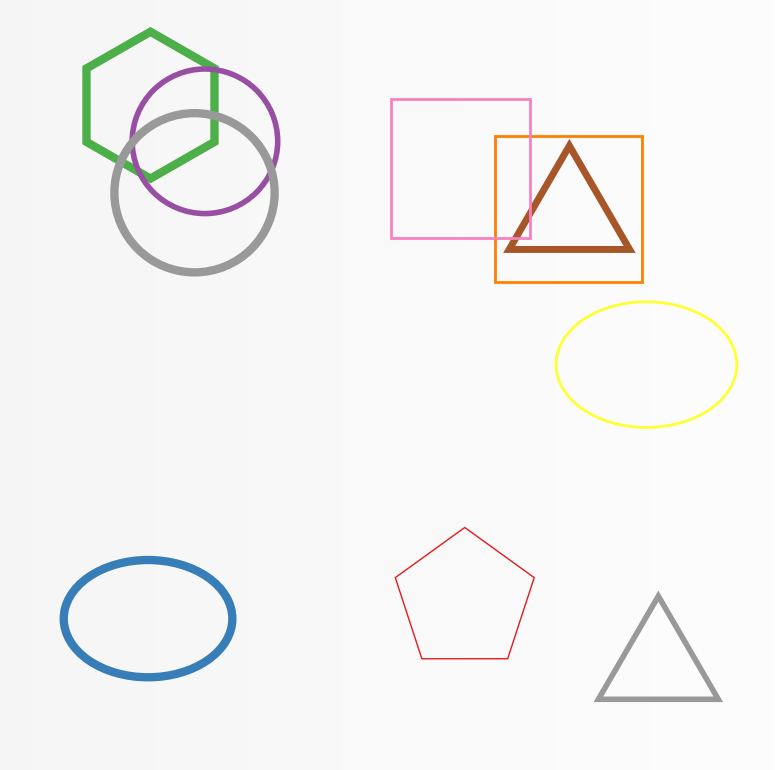[{"shape": "pentagon", "thickness": 0.5, "radius": 0.47, "center": [0.6, 0.221]}, {"shape": "oval", "thickness": 3, "radius": 0.54, "center": [0.191, 0.197]}, {"shape": "hexagon", "thickness": 3, "radius": 0.48, "center": [0.194, 0.863]}, {"shape": "circle", "thickness": 2, "radius": 0.47, "center": [0.264, 0.817]}, {"shape": "square", "thickness": 1, "radius": 0.47, "center": [0.734, 0.729]}, {"shape": "oval", "thickness": 1, "radius": 0.58, "center": [0.834, 0.526]}, {"shape": "triangle", "thickness": 2.5, "radius": 0.45, "center": [0.735, 0.721]}, {"shape": "square", "thickness": 1, "radius": 0.45, "center": [0.594, 0.781]}, {"shape": "circle", "thickness": 3, "radius": 0.52, "center": [0.251, 0.75]}, {"shape": "triangle", "thickness": 2, "radius": 0.45, "center": [0.849, 0.136]}]